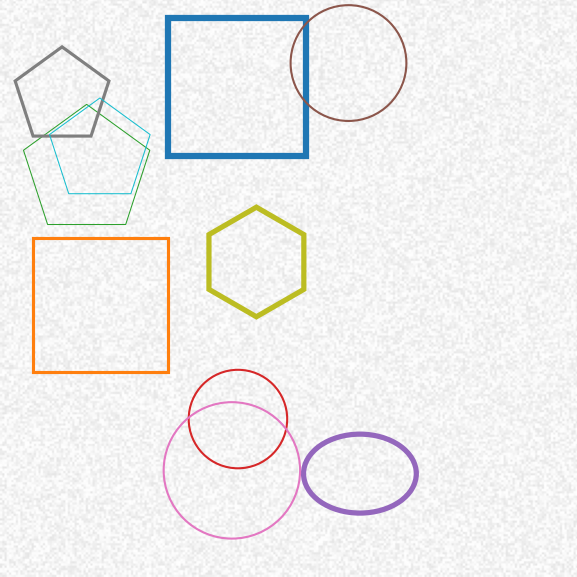[{"shape": "square", "thickness": 3, "radius": 0.6, "center": [0.41, 0.848]}, {"shape": "square", "thickness": 1.5, "radius": 0.58, "center": [0.174, 0.471]}, {"shape": "pentagon", "thickness": 0.5, "radius": 0.58, "center": [0.15, 0.703]}, {"shape": "circle", "thickness": 1, "radius": 0.43, "center": [0.412, 0.274]}, {"shape": "oval", "thickness": 2.5, "radius": 0.49, "center": [0.623, 0.179]}, {"shape": "circle", "thickness": 1, "radius": 0.5, "center": [0.603, 0.89]}, {"shape": "circle", "thickness": 1, "radius": 0.59, "center": [0.402, 0.185]}, {"shape": "pentagon", "thickness": 1.5, "radius": 0.43, "center": [0.107, 0.833]}, {"shape": "hexagon", "thickness": 2.5, "radius": 0.47, "center": [0.444, 0.545]}, {"shape": "pentagon", "thickness": 0.5, "radius": 0.46, "center": [0.173, 0.738]}]